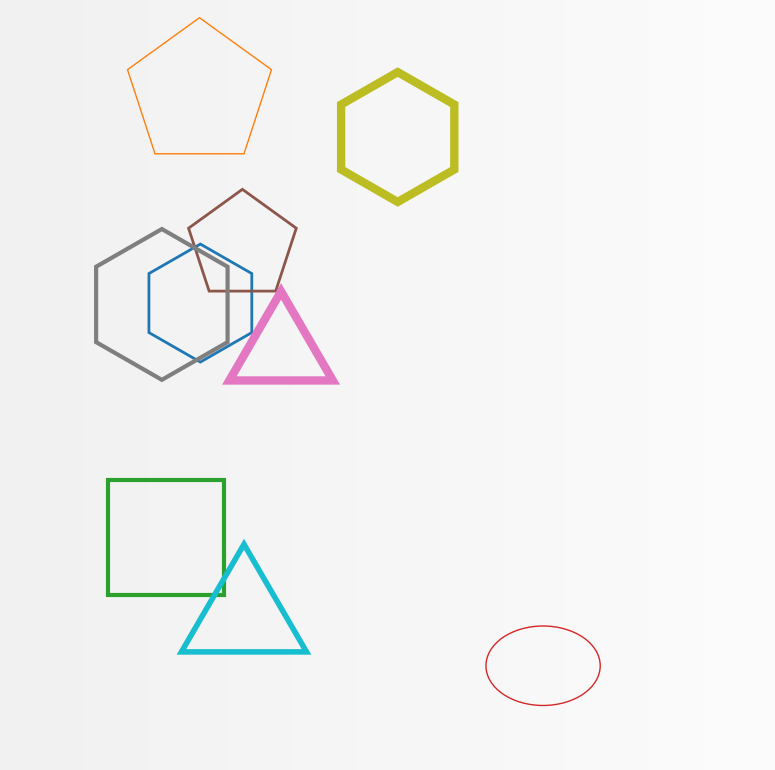[{"shape": "hexagon", "thickness": 1, "radius": 0.38, "center": [0.259, 0.606]}, {"shape": "pentagon", "thickness": 0.5, "radius": 0.49, "center": [0.257, 0.879]}, {"shape": "square", "thickness": 1.5, "radius": 0.37, "center": [0.214, 0.302]}, {"shape": "oval", "thickness": 0.5, "radius": 0.37, "center": [0.701, 0.135]}, {"shape": "pentagon", "thickness": 1, "radius": 0.37, "center": [0.313, 0.681]}, {"shape": "triangle", "thickness": 3, "radius": 0.39, "center": [0.363, 0.544]}, {"shape": "hexagon", "thickness": 1.5, "radius": 0.49, "center": [0.209, 0.605]}, {"shape": "hexagon", "thickness": 3, "radius": 0.42, "center": [0.513, 0.822]}, {"shape": "triangle", "thickness": 2, "radius": 0.47, "center": [0.315, 0.2]}]